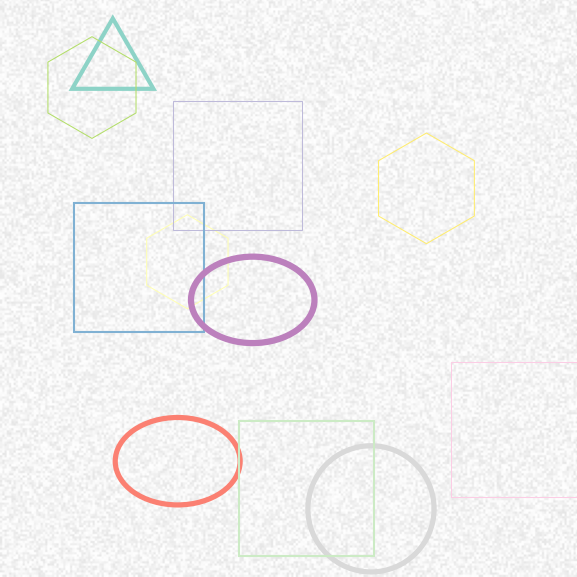[{"shape": "triangle", "thickness": 2, "radius": 0.41, "center": [0.195, 0.886]}, {"shape": "hexagon", "thickness": 0.5, "radius": 0.41, "center": [0.324, 0.546]}, {"shape": "square", "thickness": 0.5, "radius": 0.56, "center": [0.411, 0.713]}, {"shape": "oval", "thickness": 2.5, "radius": 0.54, "center": [0.308, 0.201]}, {"shape": "square", "thickness": 1, "radius": 0.56, "center": [0.241, 0.536]}, {"shape": "hexagon", "thickness": 0.5, "radius": 0.44, "center": [0.159, 0.848]}, {"shape": "square", "thickness": 0.5, "radius": 0.59, "center": [0.898, 0.255]}, {"shape": "circle", "thickness": 2.5, "radius": 0.55, "center": [0.642, 0.118]}, {"shape": "oval", "thickness": 3, "radius": 0.53, "center": [0.438, 0.48]}, {"shape": "square", "thickness": 1, "radius": 0.59, "center": [0.531, 0.154]}, {"shape": "hexagon", "thickness": 0.5, "radius": 0.48, "center": [0.738, 0.673]}]